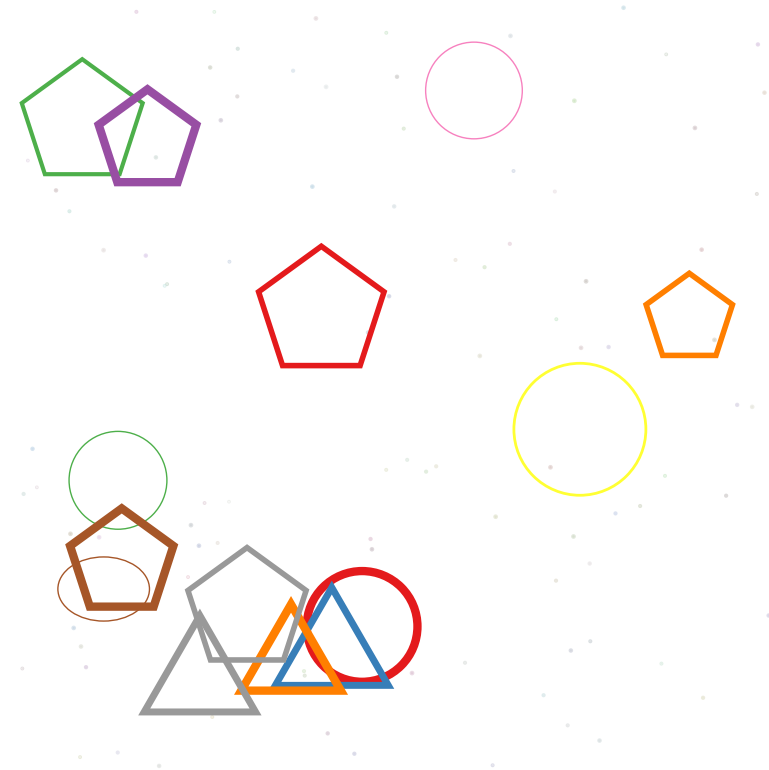[{"shape": "pentagon", "thickness": 2, "radius": 0.43, "center": [0.417, 0.595]}, {"shape": "circle", "thickness": 3, "radius": 0.36, "center": [0.47, 0.186]}, {"shape": "triangle", "thickness": 2.5, "radius": 0.42, "center": [0.431, 0.152]}, {"shape": "circle", "thickness": 0.5, "radius": 0.32, "center": [0.153, 0.376]}, {"shape": "pentagon", "thickness": 1.5, "radius": 0.41, "center": [0.107, 0.841]}, {"shape": "pentagon", "thickness": 3, "radius": 0.33, "center": [0.192, 0.817]}, {"shape": "pentagon", "thickness": 2, "radius": 0.29, "center": [0.895, 0.586]}, {"shape": "triangle", "thickness": 3, "radius": 0.37, "center": [0.378, 0.14]}, {"shape": "circle", "thickness": 1, "radius": 0.43, "center": [0.753, 0.442]}, {"shape": "oval", "thickness": 0.5, "radius": 0.3, "center": [0.135, 0.235]}, {"shape": "pentagon", "thickness": 3, "radius": 0.35, "center": [0.158, 0.269]}, {"shape": "circle", "thickness": 0.5, "radius": 0.31, "center": [0.616, 0.882]}, {"shape": "triangle", "thickness": 2.5, "radius": 0.42, "center": [0.26, 0.117]}, {"shape": "pentagon", "thickness": 2, "radius": 0.4, "center": [0.321, 0.208]}]